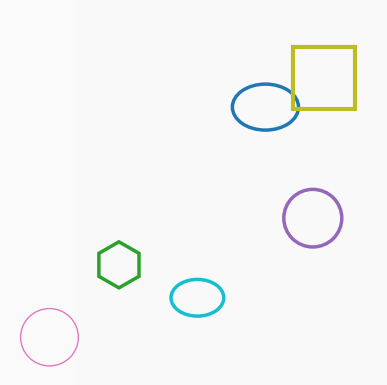[{"shape": "oval", "thickness": 2.5, "radius": 0.43, "center": [0.685, 0.722]}, {"shape": "hexagon", "thickness": 2.5, "radius": 0.3, "center": [0.307, 0.312]}, {"shape": "circle", "thickness": 2.5, "radius": 0.37, "center": [0.807, 0.433]}, {"shape": "circle", "thickness": 1, "radius": 0.37, "center": [0.128, 0.124]}, {"shape": "square", "thickness": 3, "radius": 0.4, "center": [0.835, 0.797]}, {"shape": "oval", "thickness": 2.5, "radius": 0.34, "center": [0.509, 0.227]}]